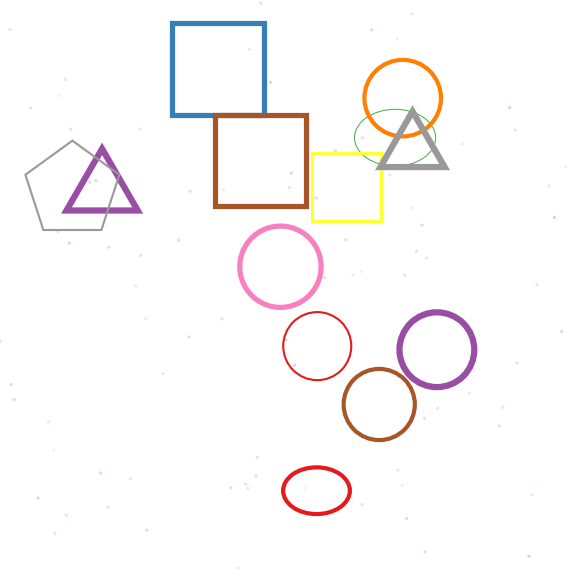[{"shape": "circle", "thickness": 1, "radius": 0.29, "center": [0.549, 0.4]}, {"shape": "oval", "thickness": 2, "radius": 0.29, "center": [0.548, 0.149]}, {"shape": "square", "thickness": 2.5, "radius": 0.4, "center": [0.377, 0.879]}, {"shape": "oval", "thickness": 0.5, "radius": 0.35, "center": [0.684, 0.761]}, {"shape": "circle", "thickness": 3, "radius": 0.32, "center": [0.757, 0.394]}, {"shape": "triangle", "thickness": 3, "radius": 0.36, "center": [0.177, 0.67]}, {"shape": "circle", "thickness": 2, "radius": 0.33, "center": [0.697, 0.829]}, {"shape": "square", "thickness": 1.5, "radius": 0.3, "center": [0.6, 0.675]}, {"shape": "circle", "thickness": 2, "radius": 0.31, "center": [0.657, 0.299]}, {"shape": "square", "thickness": 2.5, "radius": 0.39, "center": [0.452, 0.722]}, {"shape": "circle", "thickness": 2.5, "radius": 0.35, "center": [0.486, 0.537]}, {"shape": "pentagon", "thickness": 1, "radius": 0.43, "center": [0.125, 0.67]}, {"shape": "triangle", "thickness": 3, "radius": 0.32, "center": [0.714, 0.742]}]